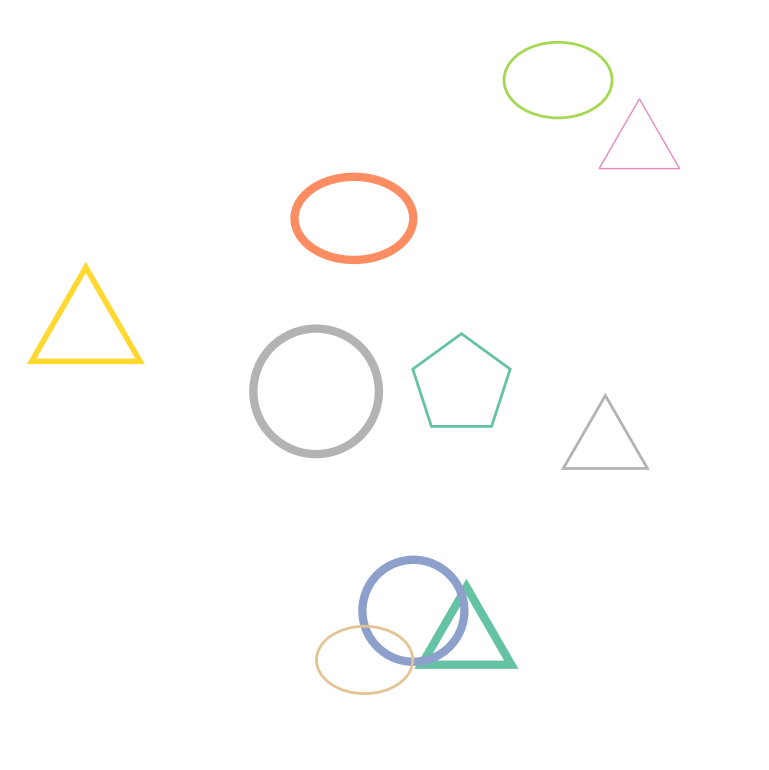[{"shape": "triangle", "thickness": 3, "radius": 0.34, "center": [0.606, 0.17]}, {"shape": "pentagon", "thickness": 1, "radius": 0.33, "center": [0.599, 0.5]}, {"shape": "oval", "thickness": 3, "radius": 0.39, "center": [0.46, 0.716]}, {"shape": "circle", "thickness": 3, "radius": 0.33, "center": [0.537, 0.207]}, {"shape": "triangle", "thickness": 0.5, "radius": 0.3, "center": [0.83, 0.811]}, {"shape": "oval", "thickness": 1, "radius": 0.35, "center": [0.725, 0.896]}, {"shape": "triangle", "thickness": 2, "radius": 0.41, "center": [0.111, 0.571]}, {"shape": "oval", "thickness": 1, "radius": 0.31, "center": [0.474, 0.143]}, {"shape": "circle", "thickness": 3, "radius": 0.41, "center": [0.411, 0.492]}, {"shape": "triangle", "thickness": 1, "radius": 0.32, "center": [0.786, 0.423]}]